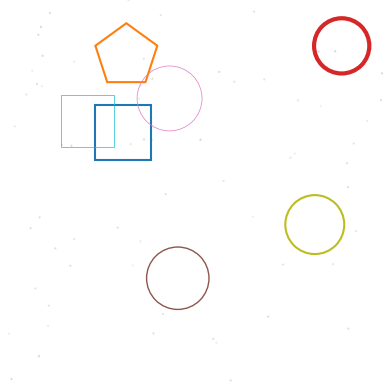[{"shape": "square", "thickness": 1.5, "radius": 0.36, "center": [0.319, 0.655]}, {"shape": "pentagon", "thickness": 1.5, "radius": 0.42, "center": [0.328, 0.855]}, {"shape": "circle", "thickness": 3, "radius": 0.36, "center": [0.888, 0.881]}, {"shape": "circle", "thickness": 1, "radius": 0.41, "center": [0.462, 0.277]}, {"shape": "circle", "thickness": 0.5, "radius": 0.42, "center": [0.44, 0.744]}, {"shape": "circle", "thickness": 1.5, "radius": 0.38, "center": [0.818, 0.417]}, {"shape": "square", "thickness": 0.5, "radius": 0.34, "center": [0.227, 0.685]}]